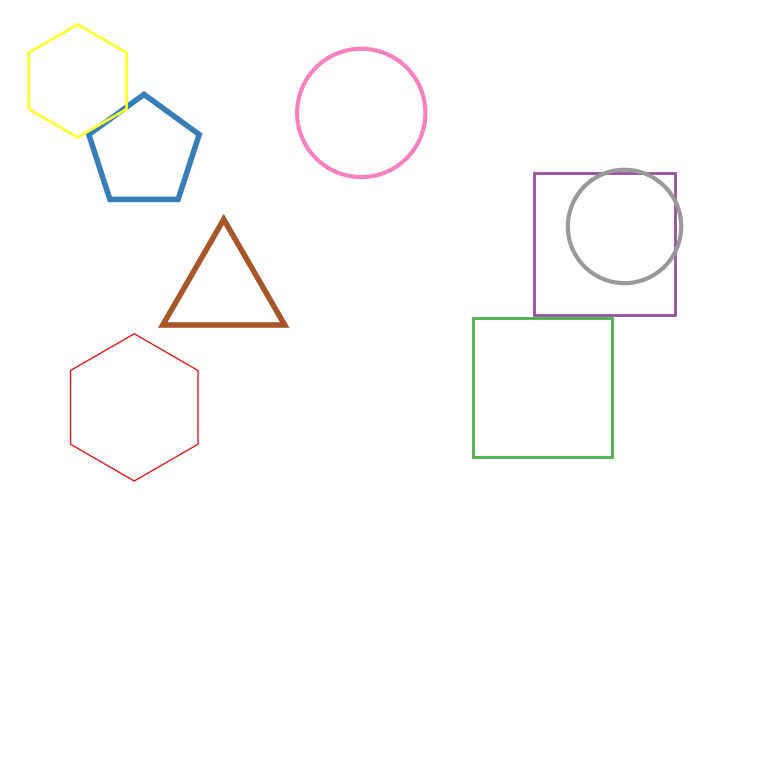[{"shape": "hexagon", "thickness": 0.5, "radius": 0.48, "center": [0.174, 0.471]}, {"shape": "pentagon", "thickness": 2, "radius": 0.38, "center": [0.187, 0.802]}, {"shape": "square", "thickness": 1, "radius": 0.45, "center": [0.704, 0.497]}, {"shape": "square", "thickness": 1, "radius": 0.46, "center": [0.785, 0.683]}, {"shape": "hexagon", "thickness": 1, "radius": 0.37, "center": [0.101, 0.895]}, {"shape": "triangle", "thickness": 2, "radius": 0.46, "center": [0.291, 0.624]}, {"shape": "circle", "thickness": 1.5, "radius": 0.42, "center": [0.469, 0.853]}, {"shape": "circle", "thickness": 1.5, "radius": 0.37, "center": [0.811, 0.706]}]